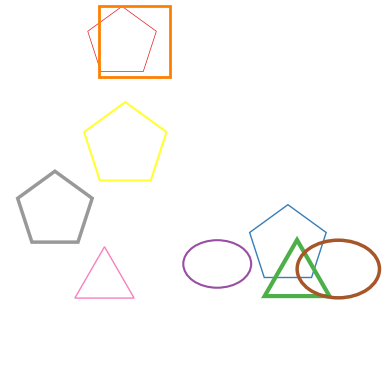[{"shape": "pentagon", "thickness": 0.5, "radius": 0.47, "center": [0.317, 0.89]}, {"shape": "pentagon", "thickness": 1, "radius": 0.52, "center": [0.748, 0.364]}, {"shape": "triangle", "thickness": 3, "radius": 0.49, "center": [0.772, 0.28]}, {"shape": "oval", "thickness": 1.5, "radius": 0.44, "center": [0.564, 0.314]}, {"shape": "square", "thickness": 2, "radius": 0.46, "center": [0.349, 0.892]}, {"shape": "pentagon", "thickness": 1.5, "radius": 0.56, "center": [0.325, 0.622]}, {"shape": "oval", "thickness": 2.5, "radius": 0.53, "center": [0.879, 0.301]}, {"shape": "triangle", "thickness": 1, "radius": 0.44, "center": [0.271, 0.27]}, {"shape": "pentagon", "thickness": 2.5, "radius": 0.51, "center": [0.143, 0.453]}]